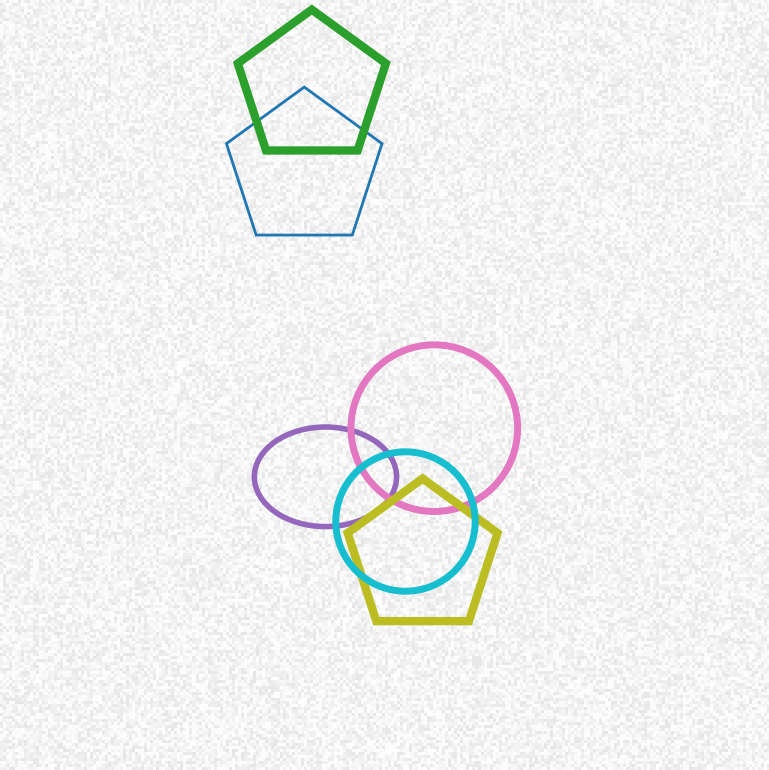[{"shape": "pentagon", "thickness": 1, "radius": 0.53, "center": [0.395, 0.781]}, {"shape": "pentagon", "thickness": 3, "radius": 0.51, "center": [0.405, 0.886]}, {"shape": "oval", "thickness": 2, "radius": 0.46, "center": [0.423, 0.381]}, {"shape": "circle", "thickness": 2.5, "radius": 0.54, "center": [0.564, 0.444]}, {"shape": "pentagon", "thickness": 3, "radius": 0.51, "center": [0.549, 0.276]}, {"shape": "circle", "thickness": 2.5, "radius": 0.45, "center": [0.527, 0.323]}]